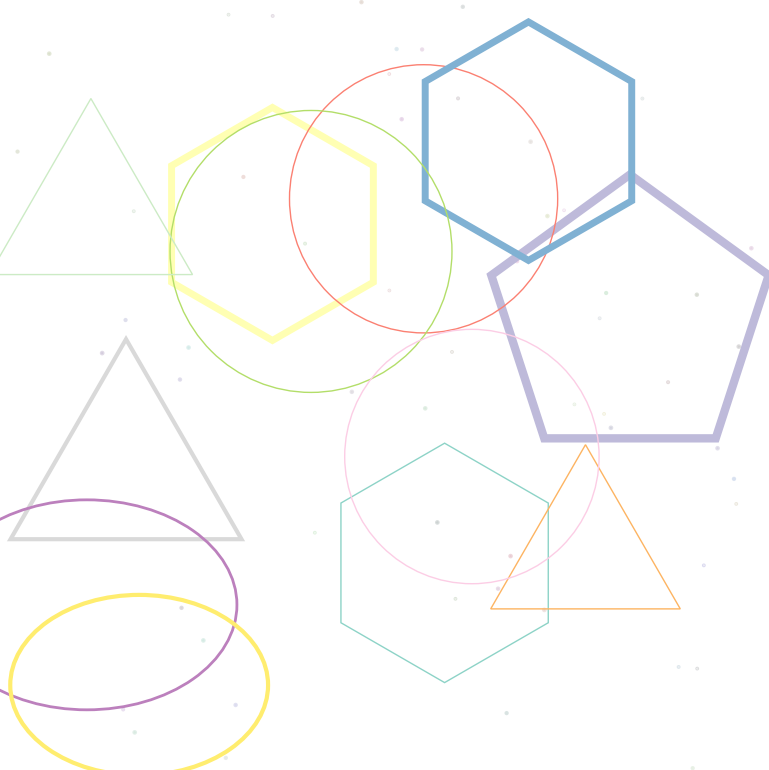[{"shape": "hexagon", "thickness": 0.5, "radius": 0.78, "center": [0.577, 0.269]}, {"shape": "hexagon", "thickness": 2.5, "radius": 0.76, "center": [0.354, 0.709]}, {"shape": "pentagon", "thickness": 3, "radius": 0.95, "center": [0.818, 0.584]}, {"shape": "circle", "thickness": 0.5, "radius": 0.87, "center": [0.55, 0.742]}, {"shape": "hexagon", "thickness": 2.5, "radius": 0.77, "center": [0.686, 0.817]}, {"shape": "triangle", "thickness": 0.5, "radius": 0.71, "center": [0.76, 0.28]}, {"shape": "circle", "thickness": 0.5, "radius": 0.92, "center": [0.404, 0.673]}, {"shape": "circle", "thickness": 0.5, "radius": 0.83, "center": [0.613, 0.407]}, {"shape": "triangle", "thickness": 1.5, "radius": 0.87, "center": [0.164, 0.386]}, {"shape": "oval", "thickness": 1, "radius": 0.97, "center": [0.113, 0.215]}, {"shape": "triangle", "thickness": 0.5, "radius": 0.76, "center": [0.118, 0.72]}, {"shape": "oval", "thickness": 1.5, "radius": 0.84, "center": [0.181, 0.11]}]